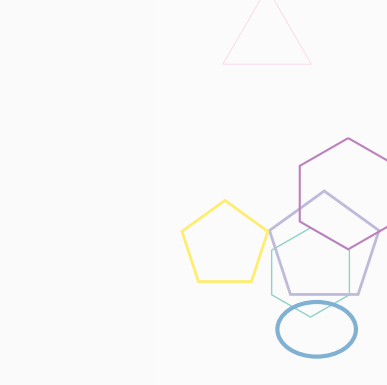[{"shape": "hexagon", "thickness": 1, "radius": 0.58, "center": [0.801, 0.292]}, {"shape": "pentagon", "thickness": 2, "radius": 0.74, "center": [0.837, 0.355]}, {"shape": "oval", "thickness": 3, "radius": 0.51, "center": [0.817, 0.145]}, {"shape": "triangle", "thickness": 0.5, "radius": 0.66, "center": [0.689, 0.899]}, {"shape": "hexagon", "thickness": 1.5, "radius": 0.72, "center": [0.899, 0.497]}, {"shape": "pentagon", "thickness": 2, "radius": 0.58, "center": [0.58, 0.363]}]